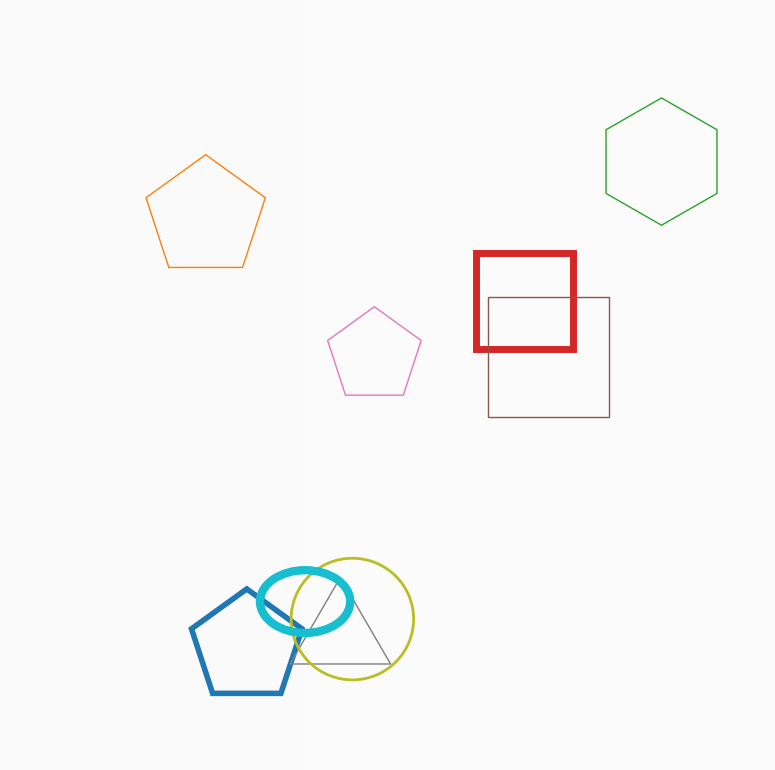[{"shape": "pentagon", "thickness": 2, "radius": 0.37, "center": [0.318, 0.16]}, {"shape": "pentagon", "thickness": 0.5, "radius": 0.4, "center": [0.265, 0.718]}, {"shape": "hexagon", "thickness": 0.5, "radius": 0.41, "center": [0.854, 0.79]}, {"shape": "square", "thickness": 2.5, "radius": 0.31, "center": [0.677, 0.609]}, {"shape": "square", "thickness": 0.5, "radius": 0.39, "center": [0.708, 0.536]}, {"shape": "pentagon", "thickness": 0.5, "radius": 0.32, "center": [0.483, 0.538]}, {"shape": "triangle", "thickness": 0.5, "radius": 0.37, "center": [0.439, 0.175]}, {"shape": "circle", "thickness": 1, "radius": 0.4, "center": [0.455, 0.196]}, {"shape": "oval", "thickness": 3, "radius": 0.29, "center": [0.394, 0.219]}]